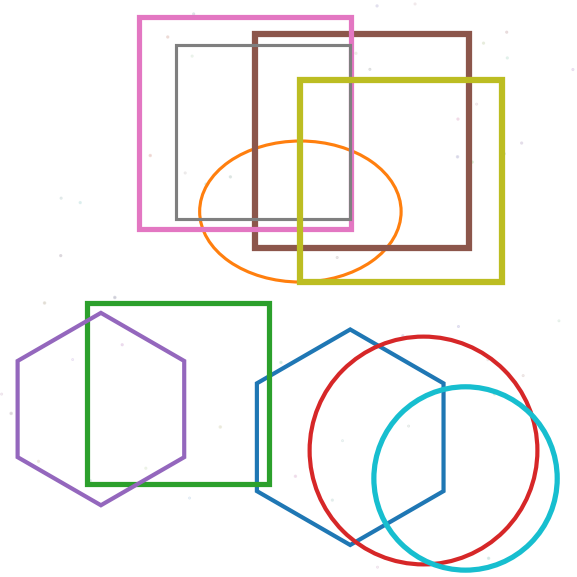[{"shape": "hexagon", "thickness": 2, "radius": 0.93, "center": [0.606, 0.242]}, {"shape": "oval", "thickness": 1.5, "radius": 0.87, "center": [0.52, 0.633]}, {"shape": "square", "thickness": 2.5, "radius": 0.78, "center": [0.308, 0.317]}, {"shape": "circle", "thickness": 2, "radius": 0.99, "center": [0.733, 0.219]}, {"shape": "hexagon", "thickness": 2, "radius": 0.83, "center": [0.175, 0.291]}, {"shape": "square", "thickness": 3, "radius": 0.93, "center": [0.627, 0.755]}, {"shape": "square", "thickness": 2.5, "radius": 0.92, "center": [0.424, 0.787]}, {"shape": "square", "thickness": 1.5, "radius": 0.75, "center": [0.456, 0.771]}, {"shape": "square", "thickness": 3, "radius": 0.87, "center": [0.695, 0.686]}, {"shape": "circle", "thickness": 2.5, "radius": 0.79, "center": [0.806, 0.171]}]